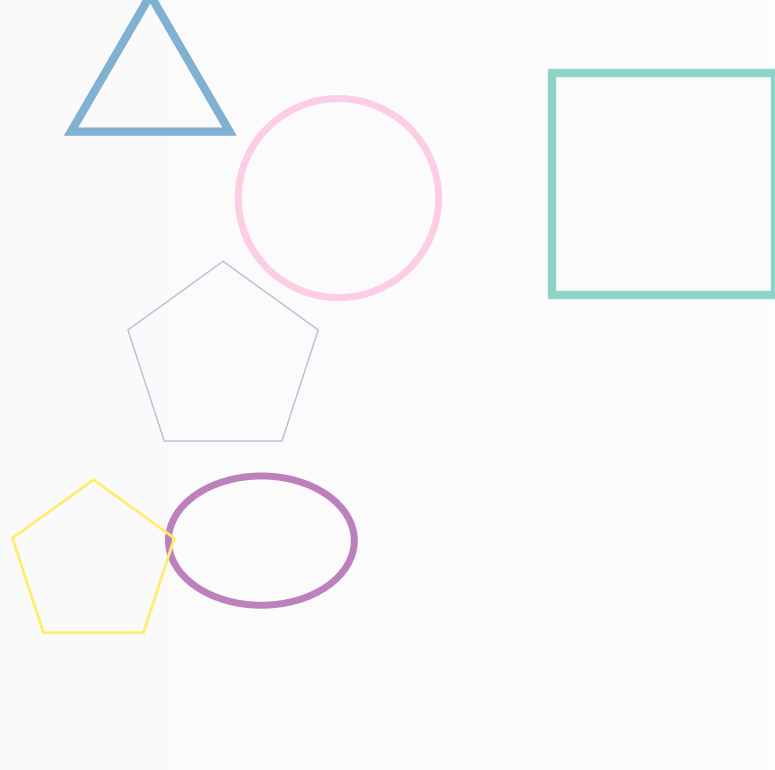[{"shape": "square", "thickness": 3, "radius": 0.72, "center": [0.856, 0.761]}, {"shape": "pentagon", "thickness": 0.5, "radius": 0.65, "center": [0.288, 0.532]}, {"shape": "triangle", "thickness": 3, "radius": 0.59, "center": [0.194, 0.888]}, {"shape": "circle", "thickness": 2.5, "radius": 0.65, "center": [0.437, 0.743]}, {"shape": "oval", "thickness": 2.5, "radius": 0.6, "center": [0.337, 0.298]}, {"shape": "pentagon", "thickness": 1, "radius": 0.55, "center": [0.121, 0.267]}]